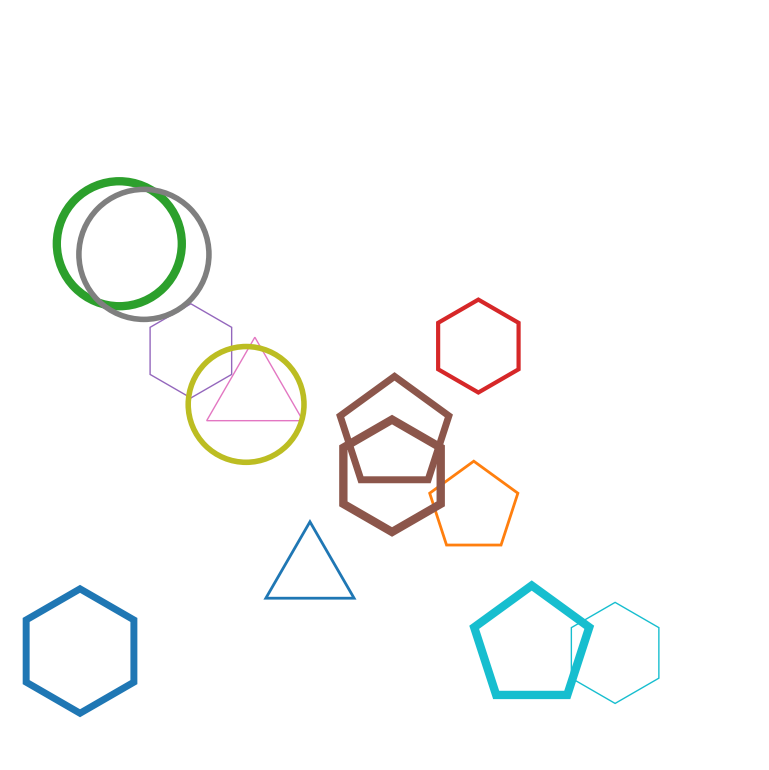[{"shape": "triangle", "thickness": 1, "radius": 0.33, "center": [0.403, 0.256]}, {"shape": "hexagon", "thickness": 2.5, "radius": 0.4, "center": [0.104, 0.154]}, {"shape": "pentagon", "thickness": 1, "radius": 0.3, "center": [0.615, 0.341]}, {"shape": "circle", "thickness": 3, "radius": 0.41, "center": [0.155, 0.683]}, {"shape": "hexagon", "thickness": 1.5, "radius": 0.3, "center": [0.621, 0.551]}, {"shape": "hexagon", "thickness": 0.5, "radius": 0.31, "center": [0.248, 0.544]}, {"shape": "pentagon", "thickness": 2.5, "radius": 0.37, "center": [0.512, 0.437]}, {"shape": "hexagon", "thickness": 3, "radius": 0.37, "center": [0.509, 0.382]}, {"shape": "triangle", "thickness": 0.5, "radius": 0.36, "center": [0.331, 0.49]}, {"shape": "circle", "thickness": 2, "radius": 0.42, "center": [0.187, 0.67]}, {"shape": "circle", "thickness": 2, "radius": 0.38, "center": [0.32, 0.475]}, {"shape": "pentagon", "thickness": 3, "radius": 0.39, "center": [0.691, 0.161]}, {"shape": "hexagon", "thickness": 0.5, "radius": 0.33, "center": [0.799, 0.152]}]